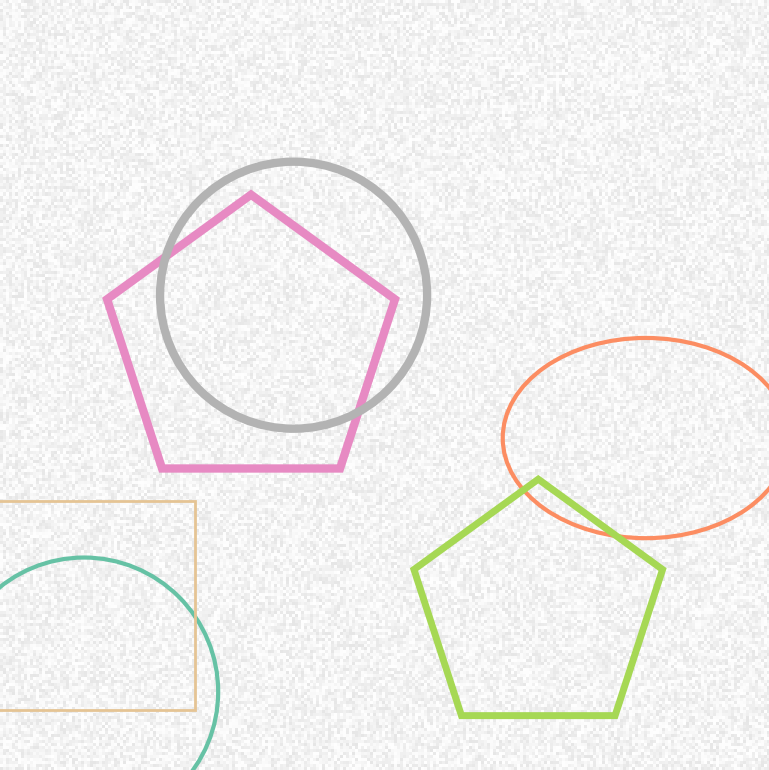[{"shape": "circle", "thickness": 1.5, "radius": 0.87, "center": [0.109, 0.102]}, {"shape": "oval", "thickness": 1.5, "radius": 0.93, "center": [0.839, 0.431]}, {"shape": "pentagon", "thickness": 3, "radius": 0.98, "center": [0.326, 0.551]}, {"shape": "pentagon", "thickness": 2.5, "radius": 0.85, "center": [0.699, 0.208]}, {"shape": "square", "thickness": 1, "radius": 0.68, "center": [0.118, 0.213]}, {"shape": "circle", "thickness": 3, "radius": 0.87, "center": [0.381, 0.617]}]